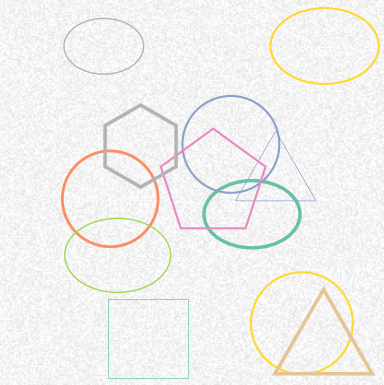[{"shape": "oval", "thickness": 2.5, "radius": 0.62, "center": [0.655, 0.444]}, {"shape": "square", "thickness": 0.5, "radius": 0.52, "center": [0.385, 0.12]}, {"shape": "circle", "thickness": 2, "radius": 0.62, "center": [0.286, 0.484]}, {"shape": "circle", "thickness": 1.5, "radius": 0.63, "center": [0.6, 0.625]}, {"shape": "triangle", "thickness": 0.5, "radius": 0.6, "center": [0.716, 0.539]}, {"shape": "pentagon", "thickness": 1.5, "radius": 0.72, "center": [0.554, 0.523]}, {"shape": "oval", "thickness": 1, "radius": 0.69, "center": [0.306, 0.337]}, {"shape": "oval", "thickness": 1.5, "radius": 0.7, "center": [0.843, 0.88]}, {"shape": "circle", "thickness": 1.5, "radius": 0.66, "center": [0.784, 0.161]}, {"shape": "triangle", "thickness": 2.5, "radius": 0.73, "center": [0.84, 0.102]}, {"shape": "oval", "thickness": 1, "radius": 0.52, "center": [0.27, 0.88]}, {"shape": "hexagon", "thickness": 2.5, "radius": 0.53, "center": [0.365, 0.621]}]